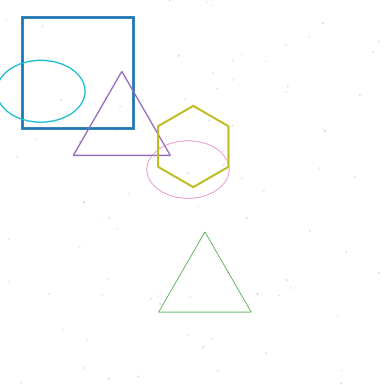[{"shape": "square", "thickness": 2, "radius": 0.72, "center": [0.202, 0.813]}, {"shape": "triangle", "thickness": 0.5, "radius": 0.69, "center": [0.532, 0.259]}, {"shape": "triangle", "thickness": 1, "radius": 0.73, "center": [0.316, 0.669]}, {"shape": "oval", "thickness": 0.5, "radius": 0.53, "center": [0.488, 0.56]}, {"shape": "hexagon", "thickness": 1.5, "radius": 0.53, "center": [0.502, 0.619]}, {"shape": "oval", "thickness": 1, "radius": 0.57, "center": [0.106, 0.763]}]